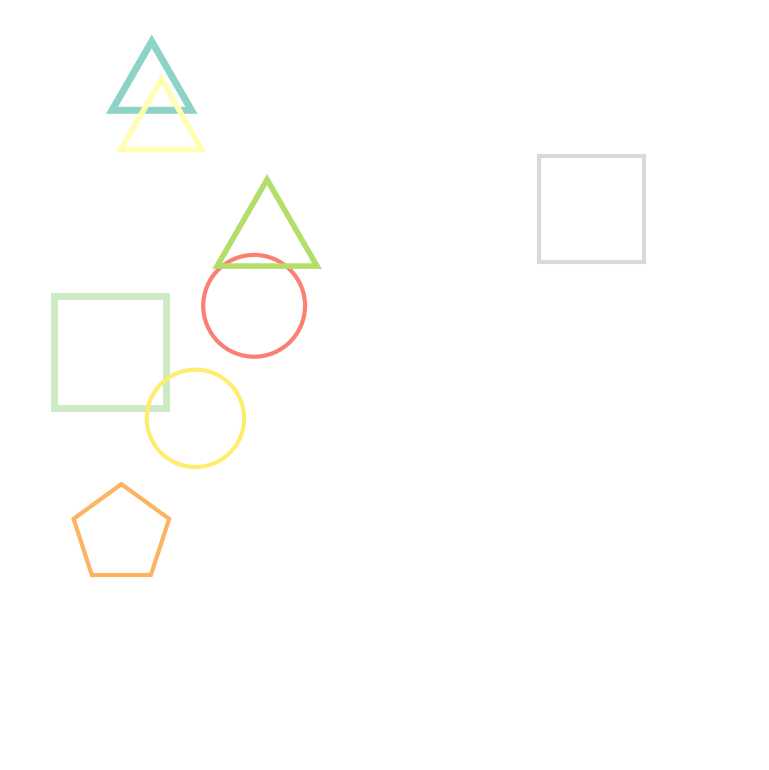[{"shape": "triangle", "thickness": 2.5, "radius": 0.3, "center": [0.197, 0.887]}, {"shape": "triangle", "thickness": 2, "radius": 0.3, "center": [0.21, 0.836]}, {"shape": "circle", "thickness": 1.5, "radius": 0.33, "center": [0.33, 0.603]}, {"shape": "pentagon", "thickness": 1.5, "radius": 0.33, "center": [0.158, 0.306]}, {"shape": "triangle", "thickness": 2, "radius": 0.37, "center": [0.347, 0.692]}, {"shape": "square", "thickness": 1.5, "radius": 0.34, "center": [0.768, 0.728]}, {"shape": "square", "thickness": 2.5, "radius": 0.36, "center": [0.143, 0.543]}, {"shape": "circle", "thickness": 1.5, "radius": 0.32, "center": [0.254, 0.457]}]